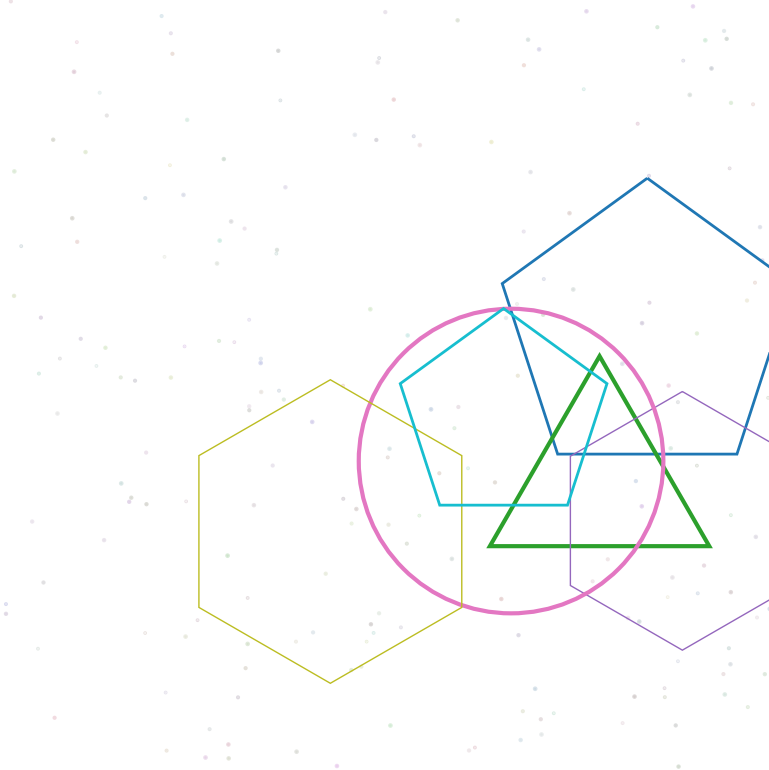[{"shape": "pentagon", "thickness": 1, "radius": 0.99, "center": [0.841, 0.571]}, {"shape": "triangle", "thickness": 1.5, "radius": 0.82, "center": [0.779, 0.373]}, {"shape": "hexagon", "thickness": 0.5, "radius": 0.84, "center": [0.886, 0.324]}, {"shape": "circle", "thickness": 1.5, "radius": 0.99, "center": [0.664, 0.401]}, {"shape": "hexagon", "thickness": 0.5, "radius": 0.99, "center": [0.429, 0.31]}, {"shape": "pentagon", "thickness": 1, "radius": 0.71, "center": [0.654, 0.458]}]